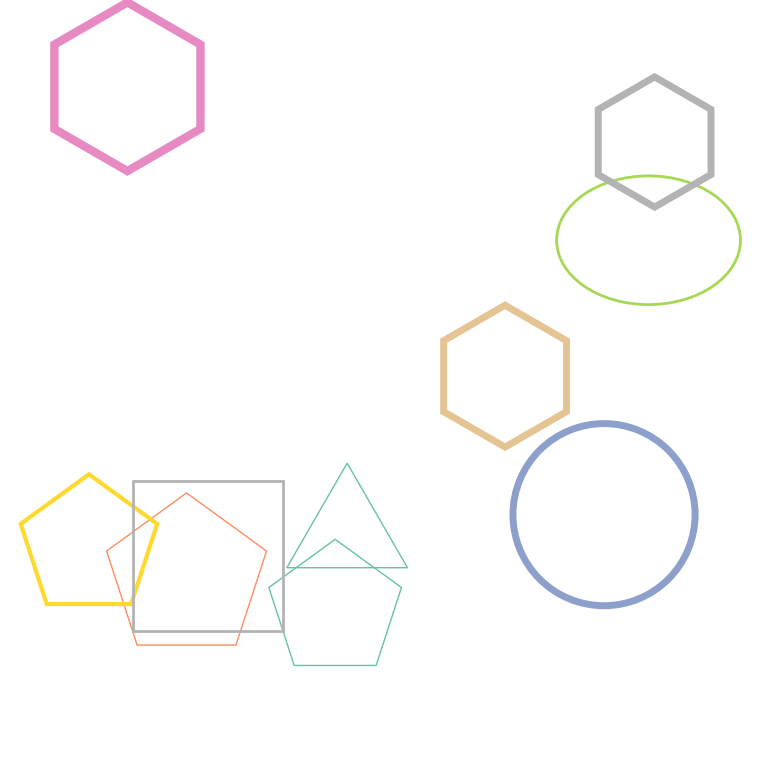[{"shape": "pentagon", "thickness": 0.5, "radius": 0.45, "center": [0.435, 0.209]}, {"shape": "triangle", "thickness": 0.5, "radius": 0.45, "center": [0.451, 0.308]}, {"shape": "pentagon", "thickness": 0.5, "radius": 0.55, "center": [0.242, 0.251]}, {"shape": "circle", "thickness": 2.5, "radius": 0.59, "center": [0.784, 0.332]}, {"shape": "hexagon", "thickness": 3, "radius": 0.55, "center": [0.165, 0.887]}, {"shape": "oval", "thickness": 1, "radius": 0.6, "center": [0.842, 0.688]}, {"shape": "pentagon", "thickness": 1.5, "radius": 0.47, "center": [0.116, 0.291]}, {"shape": "hexagon", "thickness": 2.5, "radius": 0.46, "center": [0.656, 0.511]}, {"shape": "hexagon", "thickness": 2.5, "radius": 0.42, "center": [0.85, 0.816]}, {"shape": "square", "thickness": 1, "radius": 0.49, "center": [0.27, 0.278]}]